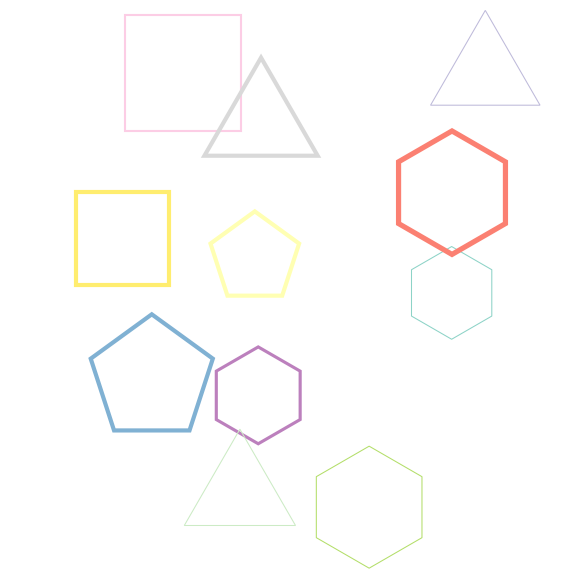[{"shape": "hexagon", "thickness": 0.5, "radius": 0.4, "center": [0.782, 0.492]}, {"shape": "pentagon", "thickness": 2, "radius": 0.4, "center": [0.441, 0.552]}, {"shape": "triangle", "thickness": 0.5, "radius": 0.55, "center": [0.84, 0.872]}, {"shape": "hexagon", "thickness": 2.5, "radius": 0.53, "center": [0.783, 0.665]}, {"shape": "pentagon", "thickness": 2, "radius": 0.56, "center": [0.263, 0.344]}, {"shape": "hexagon", "thickness": 0.5, "radius": 0.53, "center": [0.639, 0.121]}, {"shape": "square", "thickness": 1, "radius": 0.5, "center": [0.316, 0.873]}, {"shape": "triangle", "thickness": 2, "radius": 0.57, "center": [0.452, 0.786]}, {"shape": "hexagon", "thickness": 1.5, "radius": 0.42, "center": [0.447, 0.315]}, {"shape": "triangle", "thickness": 0.5, "radius": 0.56, "center": [0.415, 0.145]}, {"shape": "square", "thickness": 2, "radius": 0.4, "center": [0.212, 0.586]}]